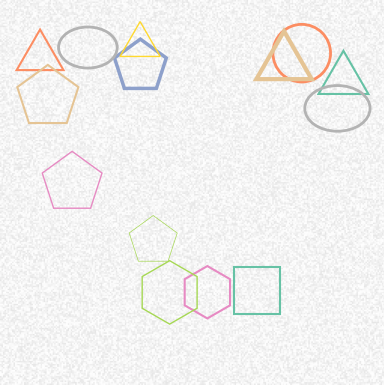[{"shape": "square", "thickness": 1.5, "radius": 0.3, "center": [0.668, 0.246]}, {"shape": "triangle", "thickness": 1.5, "radius": 0.37, "center": [0.892, 0.793]}, {"shape": "circle", "thickness": 2, "radius": 0.37, "center": [0.784, 0.862]}, {"shape": "triangle", "thickness": 1.5, "radius": 0.35, "center": [0.104, 0.853]}, {"shape": "pentagon", "thickness": 2.5, "radius": 0.35, "center": [0.365, 0.828]}, {"shape": "hexagon", "thickness": 1.5, "radius": 0.34, "center": [0.539, 0.241]}, {"shape": "pentagon", "thickness": 1, "radius": 0.41, "center": [0.187, 0.525]}, {"shape": "pentagon", "thickness": 0.5, "radius": 0.33, "center": [0.398, 0.375]}, {"shape": "hexagon", "thickness": 1, "radius": 0.41, "center": [0.441, 0.241]}, {"shape": "triangle", "thickness": 1, "radius": 0.3, "center": [0.364, 0.884]}, {"shape": "triangle", "thickness": 3, "radius": 0.41, "center": [0.738, 0.836]}, {"shape": "pentagon", "thickness": 1.5, "radius": 0.42, "center": [0.124, 0.748]}, {"shape": "oval", "thickness": 2, "radius": 0.42, "center": [0.876, 0.718]}, {"shape": "oval", "thickness": 2, "radius": 0.38, "center": [0.228, 0.877]}]